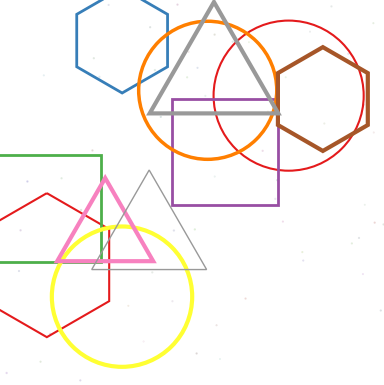[{"shape": "hexagon", "thickness": 1.5, "radius": 0.94, "center": [0.122, 0.311]}, {"shape": "circle", "thickness": 1.5, "radius": 0.97, "center": [0.75, 0.752]}, {"shape": "hexagon", "thickness": 2, "radius": 0.68, "center": [0.317, 0.895]}, {"shape": "square", "thickness": 2, "radius": 0.69, "center": [0.123, 0.459]}, {"shape": "square", "thickness": 2, "radius": 0.68, "center": [0.585, 0.605]}, {"shape": "circle", "thickness": 2.5, "radius": 0.9, "center": [0.539, 0.765]}, {"shape": "circle", "thickness": 3, "radius": 0.91, "center": [0.317, 0.229]}, {"shape": "hexagon", "thickness": 3, "radius": 0.67, "center": [0.839, 0.743]}, {"shape": "triangle", "thickness": 3, "radius": 0.72, "center": [0.273, 0.394]}, {"shape": "triangle", "thickness": 1, "radius": 0.86, "center": [0.387, 0.386]}, {"shape": "triangle", "thickness": 3, "radius": 0.96, "center": [0.556, 0.802]}]